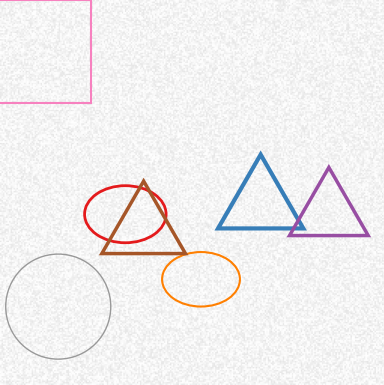[{"shape": "oval", "thickness": 2, "radius": 0.53, "center": [0.326, 0.444]}, {"shape": "triangle", "thickness": 3, "radius": 0.64, "center": [0.677, 0.471]}, {"shape": "triangle", "thickness": 2.5, "radius": 0.59, "center": [0.854, 0.447]}, {"shape": "oval", "thickness": 1.5, "radius": 0.51, "center": [0.522, 0.275]}, {"shape": "triangle", "thickness": 2.5, "radius": 0.63, "center": [0.373, 0.404]}, {"shape": "square", "thickness": 1.5, "radius": 0.67, "center": [0.102, 0.866]}, {"shape": "circle", "thickness": 1, "radius": 0.68, "center": [0.151, 0.204]}]